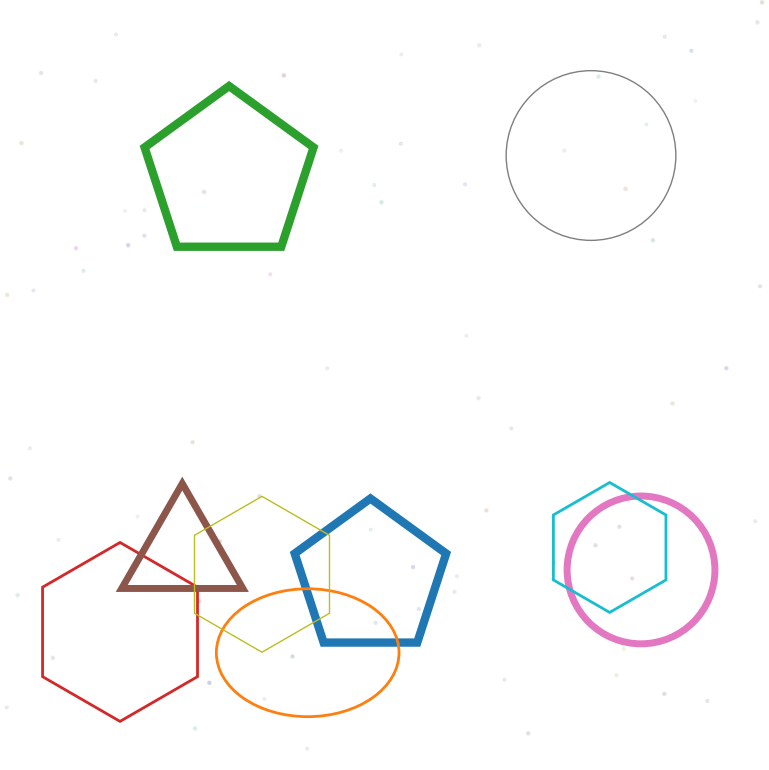[{"shape": "pentagon", "thickness": 3, "radius": 0.52, "center": [0.481, 0.249]}, {"shape": "oval", "thickness": 1, "radius": 0.59, "center": [0.4, 0.152]}, {"shape": "pentagon", "thickness": 3, "radius": 0.58, "center": [0.297, 0.773]}, {"shape": "hexagon", "thickness": 1, "radius": 0.58, "center": [0.156, 0.179]}, {"shape": "triangle", "thickness": 2.5, "radius": 0.45, "center": [0.237, 0.281]}, {"shape": "circle", "thickness": 2.5, "radius": 0.48, "center": [0.832, 0.26]}, {"shape": "circle", "thickness": 0.5, "radius": 0.55, "center": [0.768, 0.798]}, {"shape": "hexagon", "thickness": 0.5, "radius": 0.51, "center": [0.34, 0.254]}, {"shape": "hexagon", "thickness": 1, "radius": 0.42, "center": [0.792, 0.289]}]